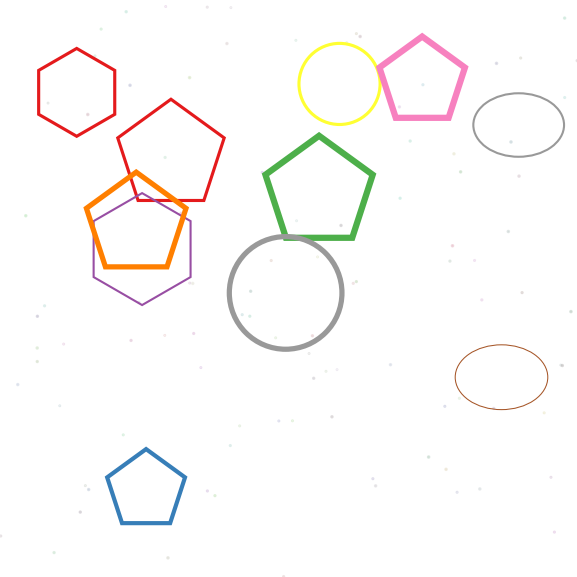[{"shape": "hexagon", "thickness": 1.5, "radius": 0.38, "center": [0.133, 0.839]}, {"shape": "pentagon", "thickness": 1.5, "radius": 0.48, "center": [0.296, 0.73]}, {"shape": "pentagon", "thickness": 2, "radius": 0.35, "center": [0.253, 0.151]}, {"shape": "pentagon", "thickness": 3, "radius": 0.49, "center": [0.553, 0.666]}, {"shape": "hexagon", "thickness": 1, "radius": 0.48, "center": [0.246, 0.568]}, {"shape": "pentagon", "thickness": 2.5, "radius": 0.45, "center": [0.236, 0.61]}, {"shape": "circle", "thickness": 1.5, "radius": 0.35, "center": [0.588, 0.854]}, {"shape": "oval", "thickness": 0.5, "radius": 0.4, "center": [0.868, 0.346]}, {"shape": "pentagon", "thickness": 3, "radius": 0.39, "center": [0.731, 0.858]}, {"shape": "oval", "thickness": 1, "radius": 0.39, "center": [0.898, 0.783]}, {"shape": "circle", "thickness": 2.5, "radius": 0.49, "center": [0.495, 0.492]}]